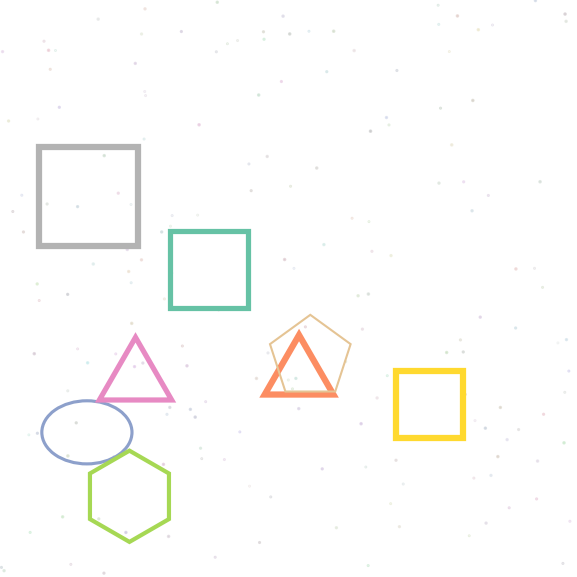[{"shape": "square", "thickness": 2.5, "radius": 0.34, "center": [0.362, 0.533]}, {"shape": "triangle", "thickness": 3, "radius": 0.34, "center": [0.518, 0.35]}, {"shape": "oval", "thickness": 1.5, "radius": 0.39, "center": [0.15, 0.25]}, {"shape": "triangle", "thickness": 2.5, "radius": 0.36, "center": [0.235, 0.343]}, {"shape": "hexagon", "thickness": 2, "radius": 0.39, "center": [0.224, 0.14]}, {"shape": "square", "thickness": 3, "radius": 0.29, "center": [0.744, 0.299]}, {"shape": "pentagon", "thickness": 1, "radius": 0.37, "center": [0.537, 0.381]}, {"shape": "square", "thickness": 3, "radius": 0.43, "center": [0.153, 0.659]}]